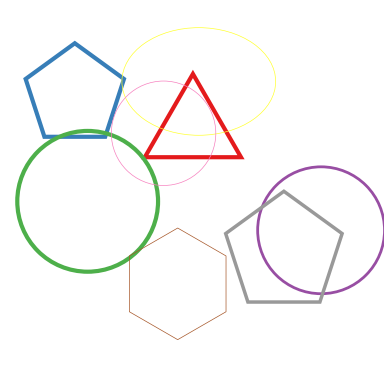[{"shape": "triangle", "thickness": 3, "radius": 0.72, "center": [0.501, 0.664]}, {"shape": "pentagon", "thickness": 3, "radius": 0.67, "center": [0.194, 0.753]}, {"shape": "circle", "thickness": 3, "radius": 0.91, "center": [0.228, 0.477]}, {"shape": "circle", "thickness": 2, "radius": 0.82, "center": [0.834, 0.402]}, {"shape": "oval", "thickness": 0.5, "radius": 1.0, "center": [0.516, 0.788]}, {"shape": "hexagon", "thickness": 0.5, "radius": 0.72, "center": [0.462, 0.263]}, {"shape": "circle", "thickness": 0.5, "radius": 0.68, "center": [0.425, 0.654]}, {"shape": "pentagon", "thickness": 2.5, "radius": 0.8, "center": [0.737, 0.344]}]